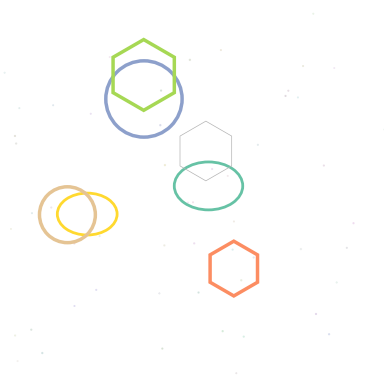[{"shape": "oval", "thickness": 2, "radius": 0.44, "center": [0.542, 0.517]}, {"shape": "hexagon", "thickness": 2.5, "radius": 0.36, "center": [0.607, 0.302]}, {"shape": "circle", "thickness": 2.5, "radius": 0.5, "center": [0.374, 0.743]}, {"shape": "hexagon", "thickness": 2.5, "radius": 0.46, "center": [0.373, 0.805]}, {"shape": "oval", "thickness": 2, "radius": 0.39, "center": [0.227, 0.444]}, {"shape": "circle", "thickness": 2.5, "radius": 0.36, "center": [0.175, 0.442]}, {"shape": "hexagon", "thickness": 0.5, "radius": 0.39, "center": [0.535, 0.608]}]